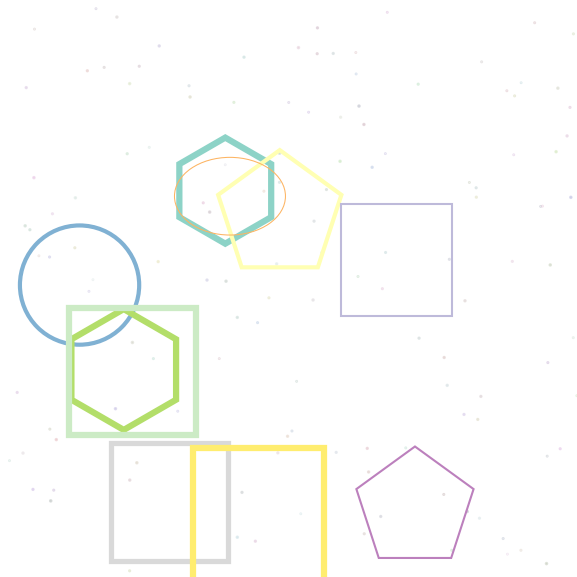[{"shape": "hexagon", "thickness": 3, "radius": 0.46, "center": [0.39, 0.669]}, {"shape": "pentagon", "thickness": 2, "radius": 0.56, "center": [0.484, 0.627]}, {"shape": "square", "thickness": 1, "radius": 0.48, "center": [0.687, 0.549]}, {"shape": "circle", "thickness": 2, "radius": 0.52, "center": [0.138, 0.506]}, {"shape": "oval", "thickness": 0.5, "radius": 0.48, "center": [0.398, 0.659]}, {"shape": "hexagon", "thickness": 3, "radius": 0.52, "center": [0.214, 0.359]}, {"shape": "square", "thickness": 2.5, "radius": 0.51, "center": [0.293, 0.13]}, {"shape": "pentagon", "thickness": 1, "radius": 0.53, "center": [0.719, 0.119]}, {"shape": "square", "thickness": 3, "radius": 0.55, "center": [0.229, 0.356]}, {"shape": "square", "thickness": 3, "radius": 0.57, "center": [0.447, 0.109]}]